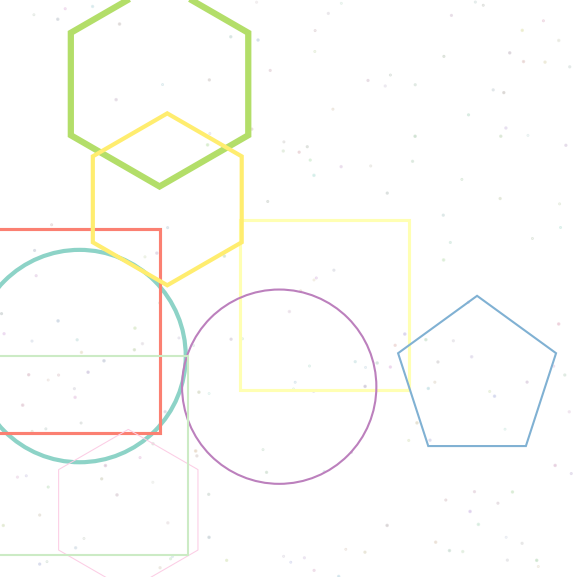[{"shape": "circle", "thickness": 2, "radius": 0.92, "center": [0.138, 0.383]}, {"shape": "square", "thickness": 1.5, "radius": 0.73, "center": [0.562, 0.471]}, {"shape": "square", "thickness": 1.5, "radius": 0.88, "center": [0.101, 0.426]}, {"shape": "pentagon", "thickness": 1, "radius": 0.72, "center": [0.826, 0.343]}, {"shape": "hexagon", "thickness": 3, "radius": 0.89, "center": [0.276, 0.854]}, {"shape": "hexagon", "thickness": 0.5, "radius": 0.7, "center": [0.222, 0.116]}, {"shape": "circle", "thickness": 1, "radius": 0.84, "center": [0.483, 0.33]}, {"shape": "square", "thickness": 1, "radius": 0.86, "center": [0.154, 0.21]}, {"shape": "hexagon", "thickness": 2, "radius": 0.74, "center": [0.29, 0.654]}]